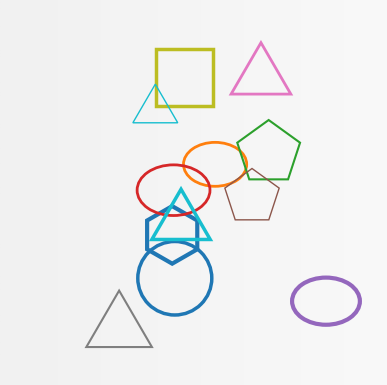[{"shape": "circle", "thickness": 2.5, "radius": 0.48, "center": [0.451, 0.277]}, {"shape": "hexagon", "thickness": 3, "radius": 0.37, "center": [0.444, 0.39]}, {"shape": "oval", "thickness": 2, "radius": 0.41, "center": [0.555, 0.573]}, {"shape": "pentagon", "thickness": 1.5, "radius": 0.43, "center": [0.693, 0.603]}, {"shape": "oval", "thickness": 2, "radius": 0.47, "center": [0.448, 0.506]}, {"shape": "oval", "thickness": 3, "radius": 0.44, "center": [0.841, 0.218]}, {"shape": "pentagon", "thickness": 1, "radius": 0.37, "center": [0.65, 0.489]}, {"shape": "triangle", "thickness": 2, "radius": 0.45, "center": [0.673, 0.8]}, {"shape": "triangle", "thickness": 1.5, "radius": 0.49, "center": [0.307, 0.147]}, {"shape": "square", "thickness": 2.5, "radius": 0.37, "center": [0.476, 0.799]}, {"shape": "triangle", "thickness": 1, "radius": 0.33, "center": [0.401, 0.715]}, {"shape": "triangle", "thickness": 2.5, "radius": 0.43, "center": [0.467, 0.421]}]